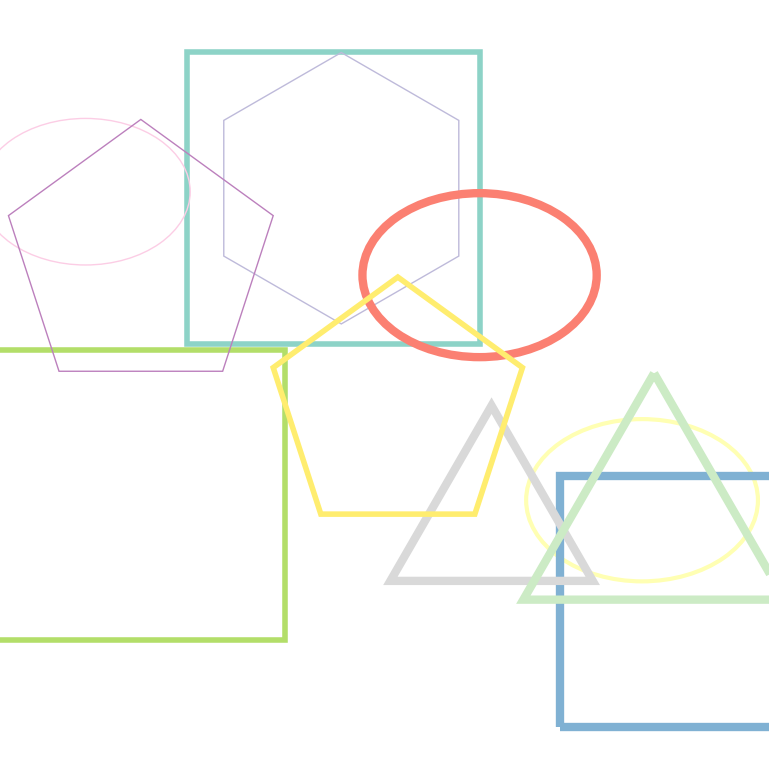[{"shape": "square", "thickness": 2, "radius": 0.95, "center": [0.433, 0.743]}, {"shape": "oval", "thickness": 1.5, "radius": 0.75, "center": [0.834, 0.35]}, {"shape": "hexagon", "thickness": 0.5, "radius": 0.88, "center": [0.443, 0.756]}, {"shape": "oval", "thickness": 3, "radius": 0.76, "center": [0.623, 0.643]}, {"shape": "square", "thickness": 3, "radius": 0.81, "center": [0.891, 0.219]}, {"shape": "square", "thickness": 2, "radius": 0.94, "center": [0.181, 0.357]}, {"shape": "oval", "thickness": 0.5, "radius": 0.68, "center": [0.111, 0.751]}, {"shape": "triangle", "thickness": 3, "radius": 0.76, "center": [0.638, 0.321]}, {"shape": "pentagon", "thickness": 0.5, "radius": 0.9, "center": [0.183, 0.664]}, {"shape": "triangle", "thickness": 3, "radius": 0.98, "center": [0.849, 0.319]}, {"shape": "pentagon", "thickness": 2, "radius": 0.85, "center": [0.517, 0.47]}]